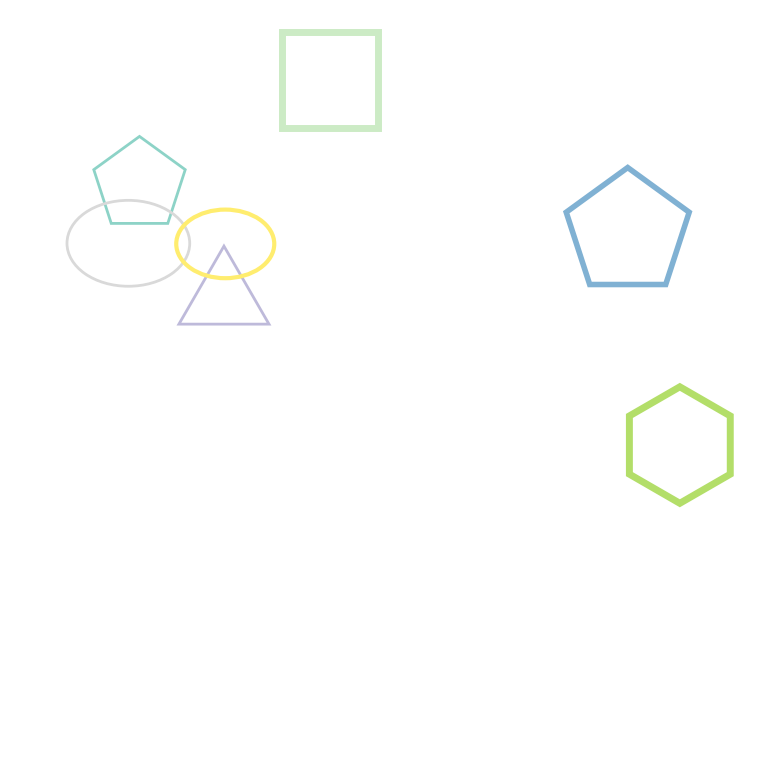[{"shape": "pentagon", "thickness": 1, "radius": 0.31, "center": [0.181, 0.76]}, {"shape": "triangle", "thickness": 1, "radius": 0.34, "center": [0.291, 0.613]}, {"shape": "pentagon", "thickness": 2, "radius": 0.42, "center": [0.815, 0.698]}, {"shape": "hexagon", "thickness": 2.5, "radius": 0.38, "center": [0.883, 0.422]}, {"shape": "oval", "thickness": 1, "radius": 0.4, "center": [0.167, 0.684]}, {"shape": "square", "thickness": 2.5, "radius": 0.31, "center": [0.429, 0.896]}, {"shape": "oval", "thickness": 1.5, "radius": 0.32, "center": [0.293, 0.683]}]